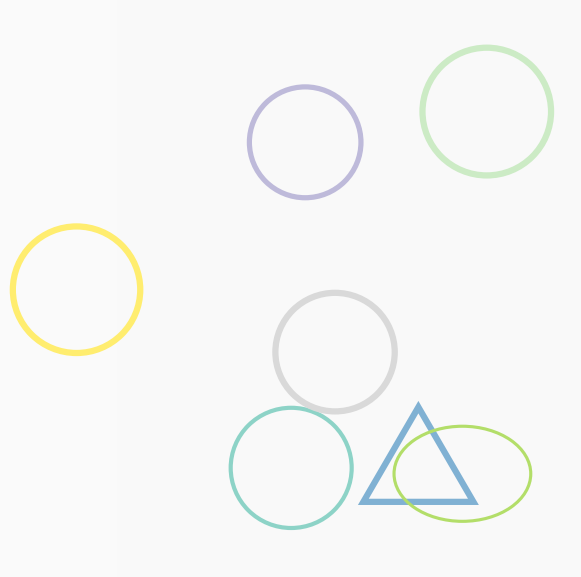[{"shape": "circle", "thickness": 2, "radius": 0.52, "center": [0.501, 0.189]}, {"shape": "circle", "thickness": 2.5, "radius": 0.48, "center": [0.525, 0.753]}, {"shape": "triangle", "thickness": 3, "radius": 0.55, "center": [0.72, 0.185]}, {"shape": "oval", "thickness": 1.5, "radius": 0.59, "center": [0.796, 0.179]}, {"shape": "circle", "thickness": 3, "radius": 0.51, "center": [0.576, 0.389]}, {"shape": "circle", "thickness": 3, "radius": 0.55, "center": [0.837, 0.806]}, {"shape": "circle", "thickness": 3, "radius": 0.55, "center": [0.132, 0.497]}]